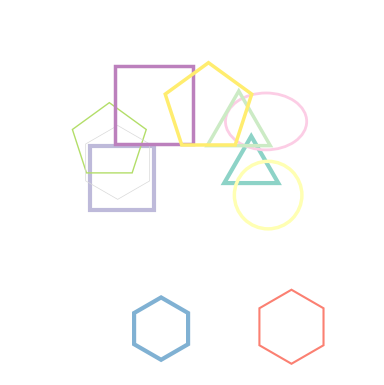[{"shape": "triangle", "thickness": 3, "radius": 0.41, "center": [0.653, 0.565]}, {"shape": "circle", "thickness": 2.5, "radius": 0.44, "center": [0.696, 0.493]}, {"shape": "square", "thickness": 3, "radius": 0.41, "center": [0.317, 0.538]}, {"shape": "hexagon", "thickness": 1.5, "radius": 0.48, "center": [0.757, 0.151]}, {"shape": "hexagon", "thickness": 3, "radius": 0.4, "center": [0.418, 0.146]}, {"shape": "pentagon", "thickness": 1, "radius": 0.5, "center": [0.284, 0.632]}, {"shape": "oval", "thickness": 2, "radius": 0.53, "center": [0.691, 0.685]}, {"shape": "hexagon", "thickness": 0.5, "radius": 0.48, "center": [0.306, 0.578]}, {"shape": "square", "thickness": 2.5, "radius": 0.51, "center": [0.4, 0.728]}, {"shape": "triangle", "thickness": 2.5, "radius": 0.47, "center": [0.62, 0.669]}, {"shape": "pentagon", "thickness": 2.5, "radius": 0.59, "center": [0.542, 0.719]}]